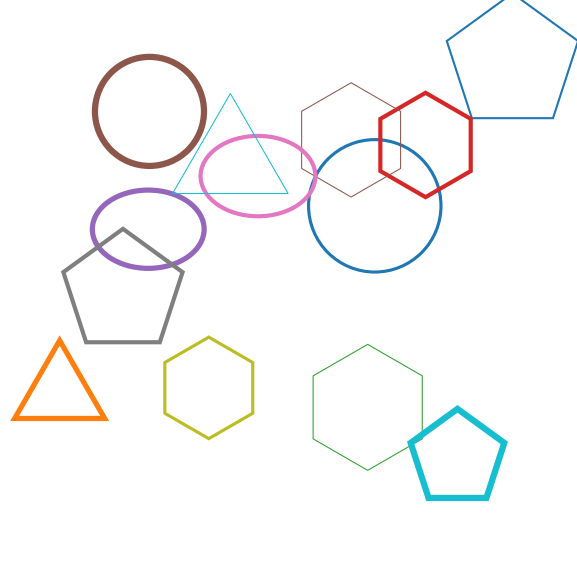[{"shape": "circle", "thickness": 1.5, "radius": 0.57, "center": [0.649, 0.643]}, {"shape": "pentagon", "thickness": 1, "radius": 0.6, "center": [0.887, 0.891]}, {"shape": "triangle", "thickness": 2.5, "radius": 0.45, "center": [0.103, 0.32]}, {"shape": "hexagon", "thickness": 0.5, "radius": 0.55, "center": [0.637, 0.294]}, {"shape": "hexagon", "thickness": 2, "radius": 0.45, "center": [0.737, 0.748]}, {"shape": "oval", "thickness": 2.5, "radius": 0.48, "center": [0.257, 0.602]}, {"shape": "hexagon", "thickness": 0.5, "radius": 0.49, "center": [0.608, 0.757]}, {"shape": "circle", "thickness": 3, "radius": 0.47, "center": [0.259, 0.806]}, {"shape": "oval", "thickness": 2, "radius": 0.5, "center": [0.447, 0.694]}, {"shape": "pentagon", "thickness": 2, "radius": 0.54, "center": [0.213, 0.494]}, {"shape": "hexagon", "thickness": 1.5, "radius": 0.44, "center": [0.362, 0.327]}, {"shape": "pentagon", "thickness": 3, "radius": 0.43, "center": [0.792, 0.206]}, {"shape": "triangle", "thickness": 0.5, "radius": 0.58, "center": [0.399, 0.722]}]